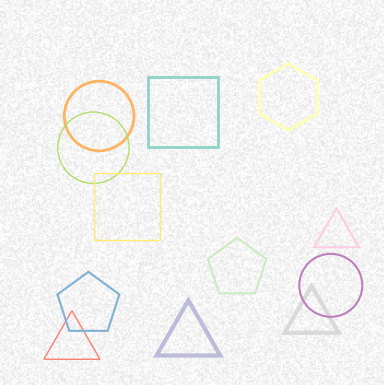[{"shape": "square", "thickness": 2, "radius": 0.45, "center": [0.476, 0.708]}, {"shape": "hexagon", "thickness": 2, "radius": 0.43, "center": [0.749, 0.748]}, {"shape": "triangle", "thickness": 3, "radius": 0.48, "center": [0.489, 0.124]}, {"shape": "triangle", "thickness": 1, "radius": 0.42, "center": [0.187, 0.109]}, {"shape": "pentagon", "thickness": 1.5, "radius": 0.42, "center": [0.23, 0.209]}, {"shape": "circle", "thickness": 2, "radius": 0.45, "center": [0.258, 0.699]}, {"shape": "circle", "thickness": 1, "radius": 0.46, "center": [0.243, 0.616]}, {"shape": "triangle", "thickness": 1.5, "radius": 0.34, "center": [0.874, 0.392]}, {"shape": "triangle", "thickness": 3, "radius": 0.41, "center": [0.809, 0.176]}, {"shape": "circle", "thickness": 1.5, "radius": 0.41, "center": [0.859, 0.259]}, {"shape": "pentagon", "thickness": 1.5, "radius": 0.4, "center": [0.616, 0.303]}, {"shape": "square", "thickness": 1, "radius": 0.43, "center": [0.33, 0.463]}]